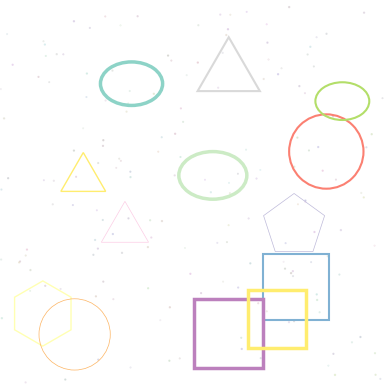[{"shape": "oval", "thickness": 2.5, "radius": 0.4, "center": [0.342, 0.783]}, {"shape": "hexagon", "thickness": 1, "radius": 0.42, "center": [0.111, 0.186]}, {"shape": "pentagon", "thickness": 0.5, "radius": 0.42, "center": [0.764, 0.414]}, {"shape": "circle", "thickness": 1.5, "radius": 0.48, "center": [0.848, 0.606]}, {"shape": "square", "thickness": 1.5, "radius": 0.43, "center": [0.769, 0.254]}, {"shape": "circle", "thickness": 0.5, "radius": 0.46, "center": [0.194, 0.131]}, {"shape": "oval", "thickness": 1.5, "radius": 0.35, "center": [0.889, 0.737]}, {"shape": "triangle", "thickness": 0.5, "radius": 0.35, "center": [0.325, 0.406]}, {"shape": "triangle", "thickness": 1.5, "radius": 0.47, "center": [0.594, 0.81]}, {"shape": "square", "thickness": 2.5, "radius": 0.44, "center": [0.593, 0.134]}, {"shape": "oval", "thickness": 2.5, "radius": 0.44, "center": [0.553, 0.544]}, {"shape": "triangle", "thickness": 1, "radius": 0.34, "center": [0.216, 0.537]}, {"shape": "square", "thickness": 2.5, "radius": 0.38, "center": [0.72, 0.172]}]